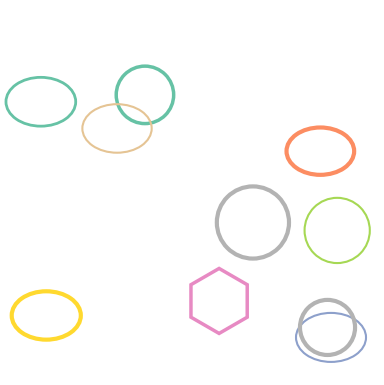[{"shape": "circle", "thickness": 2.5, "radius": 0.37, "center": [0.376, 0.754]}, {"shape": "oval", "thickness": 2, "radius": 0.45, "center": [0.106, 0.736]}, {"shape": "oval", "thickness": 3, "radius": 0.44, "center": [0.832, 0.607]}, {"shape": "oval", "thickness": 1.5, "radius": 0.45, "center": [0.86, 0.124]}, {"shape": "hexagon", "thickness": 2.5, "radius": 0.42, "center": [0.569, 0.218]}, {"shape": "circle", "thickness": 1.5, "radius": 0.42, "center": [0.876, 0.401]}, {"shape": "oval", "thickness": 3, "radius": 0.45, "center": [0.12, 0.181]}, {"shape": "oval", "thickness": 1.5, "radius": 0.45, "center": [0.304, 0.666]}, {"shape": "circle", "thickness": 3, "radius": 0.47, "center": [0.657, 0.422]}, {"shape": "circle", "thickness": 3, "radius": 0.36, "center": [0.851, 0.15]}]